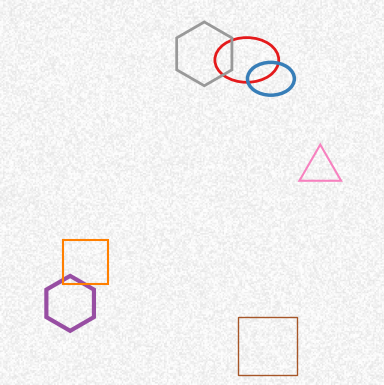[{"shape": "oval", "thickness": 2, "radius": 0.41, "center": [0.641, 0.844]}, {"shape": "oval", "thickness": 2.5, "radius": 0.3, "center": [0.704, 0.795]}, {"shape": "hexagon", "thickness": 3, "radius": 0.36, "center": [0.182, 0.212]}, {"shape": "square", "thickness": 1.5, "radius": 0.29, "center": [0.222, 0.32]}, {"shape": "square", "thickness": 1, "radius": 0.38, "center": [0.695, 0.101]}, {"shape": "triangle", "thickness": 1.5, "radius": 0.31, "center": [0.832, 0.562]}, {"shape": "hexagon", "thickness": 2, "radius": 0.41, "center": [0.531, 0.86]}]